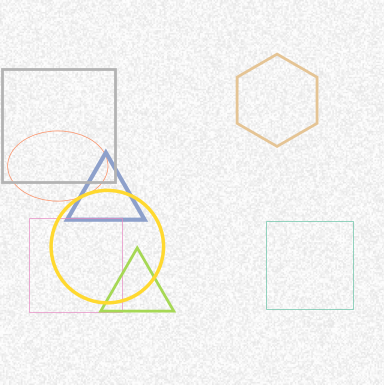[{"shape": "square", "thickness": 0.5, "radius": 0.57, "center": [0.804, 0.312]}, {"shape": "oval", "thickness": 0.5, "radius": 0.65, "center": [0.15, 0.569]}, {"shape": "triangle", "thickness": 3, "radius": 0.58, "center": [0.275, 0.487]}, {"shape": "square", "thickness": 0.5, "radius": 0.61, "center": [0.197, 0.311]}, {"shape": "triangle", "thickness": 2, "radius": 0.55, "center": [0.356, 0.247]}, {"shape": "circle", "thickness": 2.5, "radius": 0.73, "center": [0.279, 0.359]}, {"shape": "hexagon", "thickness": 2, "radius": 0.6, "center": [0.72, 0.74]}, {"shape": "square", "thickness": 2, "radius": 0.73, "center": [0.153, 0.674]}]